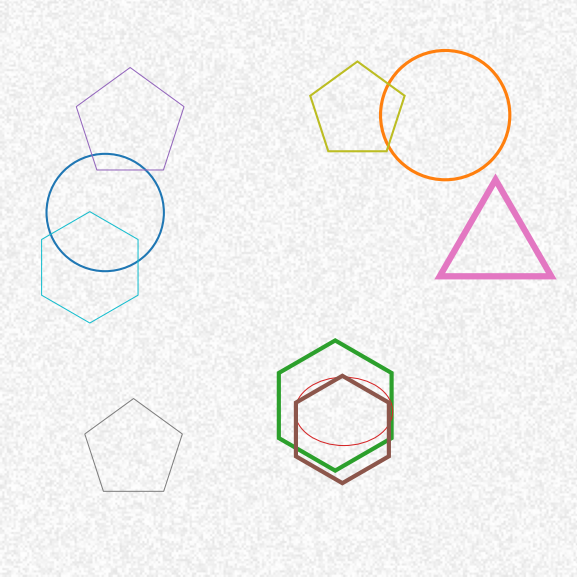[{"shape": "circle", "thickness": 1, "radius": 0.51, "center": [0.182, 0.631]}, {"shape": "circle", "thickness": 1.5, "radius": 0.56, "center": [0.771, 0.8]}, {"shape": "hexagon", "thickness": 2, "radius": 0.56, "center": [0.58, 0.297]}, {"shape": "oval", "thickness": 0.5, "radius": 0.42, "center": [0.595, 0.287]}, {"shape": "pentagon", "thickness": 0.5, "radius": 0.49, "center": [0.225, 0.784]}, {"shape": "hexagon", "thickness": 2, "radius": 0.46, "center": [0.593, 0.255]}, {"shape": "triangle", "thickness": 3, "radius": 0.56, "center": [0.858, 0.576]}, {"shape": "pentagon", "thickness": 0.5, "radius": 0.44, "center": [0.231, 0.22]}, {"shape": "pentagon", "thickness": 1, "radius": 0.43, "center": [0.619, 0.807]}, {"shape": "hexagon", "thickness": 0.5, "radius": 0.48, "center": [0.156, 0.536]}]